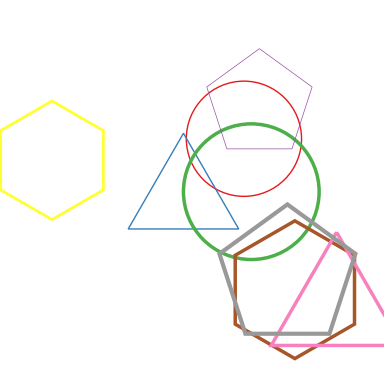[{"shape": "circle", "thickness": 1, "radius": 0.75, "center": [0.634, 0.64]}, {"shape": "triangle", "thickness": 1, "radius": 0.83, "center": [0.477, 0.488]}, {"shape": "circle", "thickness": 2.5, "radius": 0.88, "center": [0.653, 0.502]}, {"shape": "pentagon", "thickness": 0.5, "radius": 0.72, "center": [0.674, 0.73]}, {"shape": "hexagon", "thickness": 2, "radius": 0.77, "center": [0.135, 0.584]}, {"shape": "hexagon", "thickness": 2.5, "radius": 0.89, "center": [0.766, 0.247]}, {"shape": "triangle", "thickness": 2.5, "radius": 0.98, "center": [0.874, 0.201]}, {"shape": "pentagon", "thickness": 3, "radius": 0.93, "center": [0.747, 0.283]}]